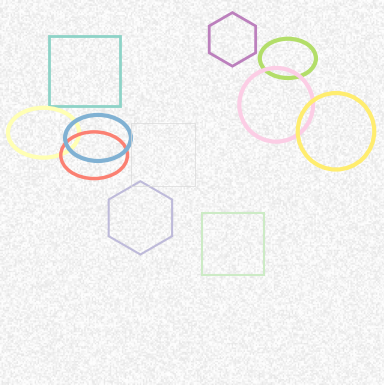[{"shape": "square", "thickness": 2, "radius": 0.46, "center": [0.219, 0.815]}, {"shape": "oval", "thickness": 3, "radius": 0.46, "center": [0.113, 0.655]}, {"shape": "hexagon", "thickness": 1.5, "radius": 0.48, "center": [0.365, 0.434]}, {"shape": "oval", "thickness": 2.5, "radius": 0.43, "center": [0.244, 0.597]}, {"shape": "oval", "thickness": 3, "radius": 0.43, "center": [0.254, 0.642]}, {"shape": "oval", "thickness": 3, "radius": 0.36, "center": [0.748, 0.848]}, {"shape": "circle", "thickness": 3, "radius": 0.48, "center": [0.717, 0.728]}, {"shape": "square", "thickness": 0.5, "radius": 0.41, "center": [0.423, 0.598]}, {"shape": "hexagon", "thickness": 2, "radius": 0.35, "center": [0.604, 0.898]}, {"shape": "square", "thickness": 1.5, "radius": 0.4, "center": [0.605, 0.366]}, {"shape": "circle", "thickness": 3, "radius": 0.5, "center": [0.873, 0.659]}]